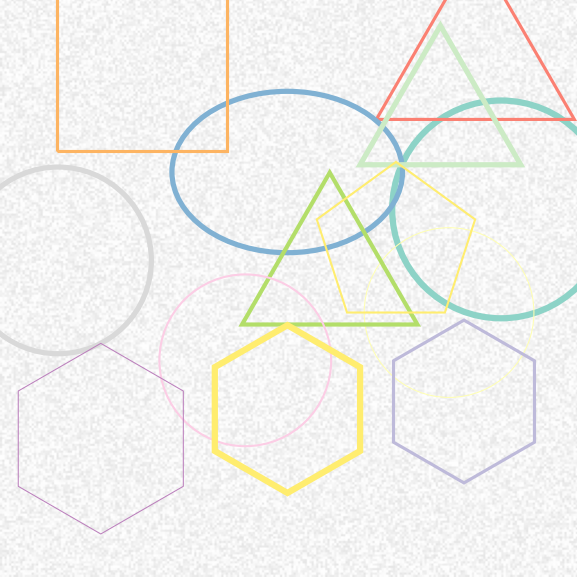[{"shape": "circle", "thickness": 3, "radius": 0.94, "center": [0.868, 0.637]}, {"shape": "circle", "thickness": 0.5, "radius": 0.73, "center": [0.778, 0.458]}, {"shape": "hexagon", "thickness": 1.5, "radius": 0.7, "center": [0.803, 0.304]}, {"shape": "triangle", "thickness": 1.5, "radius": 0.99, "center": [0.823, 0.891]}, {"shape": "oval", "thickness": 2.5, "radius": 1.0, "center": [0.497, 0.701]}, {"shape": "square", "thickness": 1.5, "radius": 0.74, "center": [0.246, 0.885]}, {"shape": "triangle", "thickness": 2, "radius": 0.88, "center": [0.571, 0.525]}, {"shape": "circle", "thickness": 1, "radius": 0.74, "center": [0.425, 0.375]}, {"shape": "circle", "thickness": 2.5, "radius": 0.81, "center": [0.1, 0.548]}, {"shape": "hexagon", "thickness": 0.5, "radius": 0.83, "center": [0.175, 0.24]}, {"shape": "triangle", "thickness": 2.5, "radius": 0.8, "center": [0.763, 0.794]}, {"shape": "pentagon", "thickness": 1, "radius": 0.72, "center": [0.686, 0.575]}, {"shape": "hexagon", "thickness": 3, "radius": 0.73, "center": [0.498, 0.291]}]